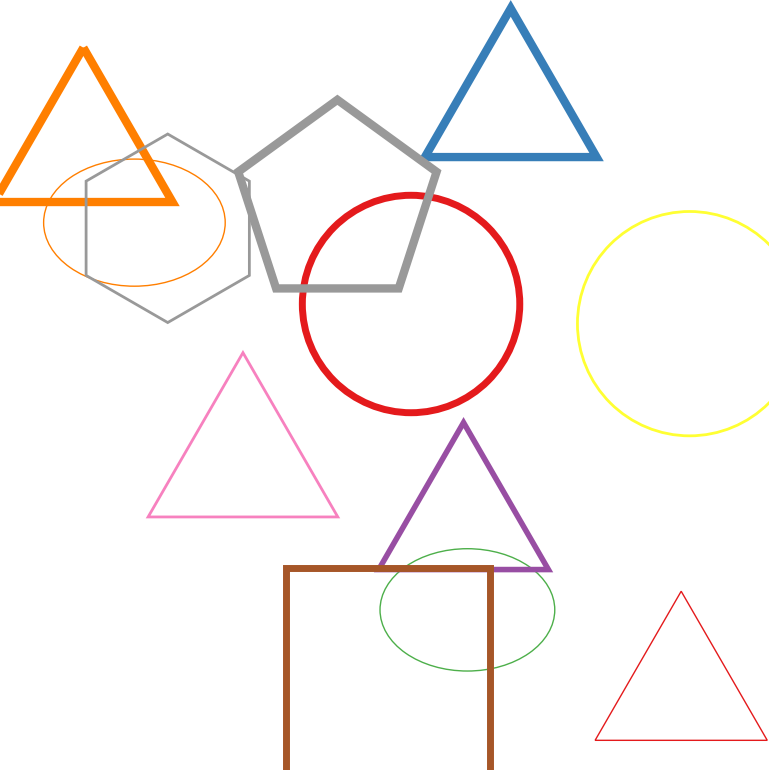[{"shape": "triangle", "thickness": 0.5, "radius": 0.65, "center": [0.885, 0.103]}, {"shape": "circle", "thickness": 2.5, "radius": 0.71, "center": [0.534, 0.605]}, {"shape": "triangle", "thickness": 3, "radius": 0.64, "center": [0.663, 0.86]}, {"shape": "oval", "thickness": 0.5, "radius": 0.57, "center": [0.607, 0.208]}, {"shape": "triangle", "thickness": 2, "radius": 0.64, "center": [0.602, 0.324]}, {"shape": "triangle", "thickness": 3, "radius": 0.67, "center": [0.108, 0.804]}, {"shape": "oval", "thickness": 0.5, "radius": 0.59, "center": [0.175, 0.711]}, {"shape": "circle", "thickness": 1, "radius": 0.73, "center": [0.896, 0.58]}, {"shape": "square", "thickness": 2.5, "radius": 0.66, "center": [0.504, 0.13]}, {"shape": "triangle", "thickness": 1, "radius": 0.71, "center": [0.316, 0.4]}, {"shape": "pentagon", "thickness": 3, "radius": 0.68, "center": [0.438, 0.735]}, {"shape": "hexagon", "thickness": 1, "radius": 0.61, "center": [0.218, 0.704]}]